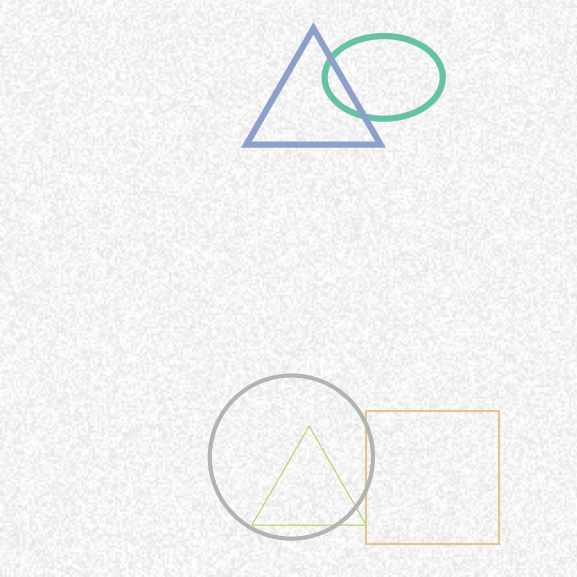[{"shape": "oval", "thickness": 3, "radius": 0.51, "center": [0.664, 0.865]}, {"shape": "triangle", "thickness": 3, "radius": 0.67, "center": [0.543, 0.816]}, {"shape": "triangle", "thickness": 0.5, "radius": 0.57, "center": [0.535, 0.147]}, {"shape": "square", "thickness": 1, "radius": 0.57, "center": [0.748, 0.173]}, {"shape": "circle", "thickness": 2, "radius": 0.71, "center": [0.505, 0.208]}]